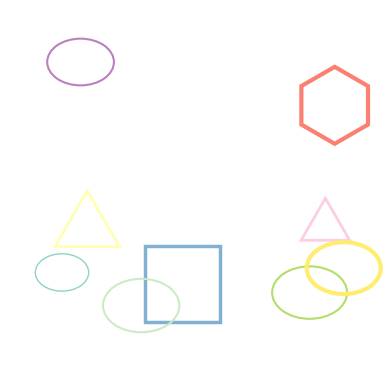[{"shape": "oval", "thickness": 1, "radius": 0.35, "center": [0.161, 0.292]}, {"shape": "triangle", "thickness": 2, "radius": 0.48, "center": [0.227, 0.408]}, {"shape": "hexagon", "thickness": 3, "radius": 0.5, "center": [0.869, 0.726]}, {"shape": "square", "thickness": 2.5, "radius": 0.49, "center": [0.474, 0.263]}, {"shape": "oval", "thickness": 1.5, "radius": 0.49, "center": [0.804, 0.24]}, {"shape": "triangle", "thickness": 2, "radius": 0.36, "center": [0.845, 0.412]}, {"shape": "oval", "thickness": 1.5, "radius": 0.43, "center": [0.209, 0.839]}, {"shape": "oval", "thickness": 1.5, "radius": 0.5, "center": [0.367, 0.206]}, {"shape": "oval", "thickness": 3, "radius": 0.48, "center": [0.893, 0.304]}]